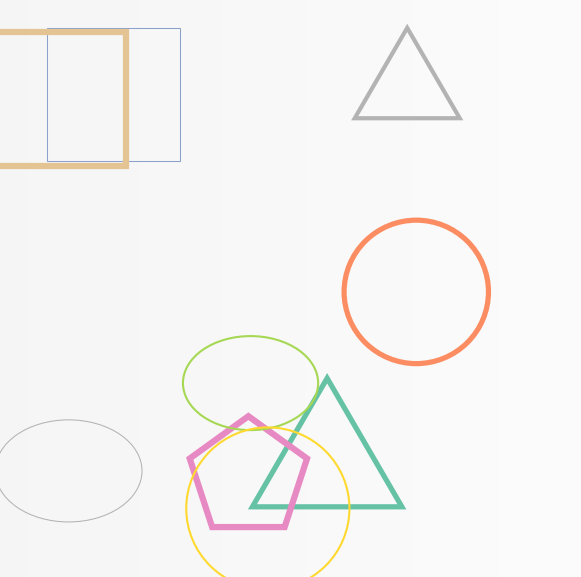[{"shape": "triangle", "thickness": 2.5, "radius": 0.74, "center": [0.563, 0.196]}, {"shape": "circle", "thickness": 2.5, "radius": 0.62, "center": [0.716, 0.494]}, {"shape": "square", "thickness": 0.5, "radius": 0.58, "center": [0.195, 0.835]}, {"shape": "pentagon", "thickness": 3, "radius": 0.53, "center": [0.427, 0.172]}, {"shape": "oval", "thickness": 1, "radius": 0.58, "center": [0.431, 0.336]}, {"shape": "circle", "thickness": 1, "radius": 0.7, "center": [0.461, 0.119]}, {"shape": "square", "thickness": 3, "radius": 0.58, "center": [0.1, 0.828]}, {"shape": "triangle", "thickness": 2, "radius": 0.52, "center": [0.701, 0.847]}, {"shape": "oval", "thickness": 0.5, "radius": 0.63, "center": [0.118, 0.184]}]